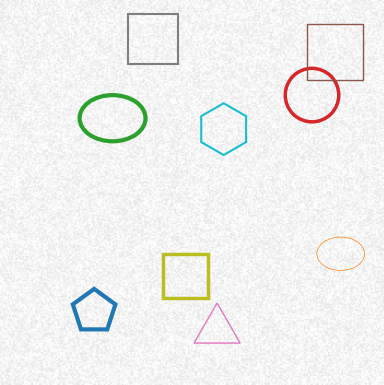[{"shape": "pentagon", "thickness": 3, "radius": 0.29, "center": [0.245, 0.191]}, {"shape": "oval", "thickness": 0.5, "radius": 0.31, "center": [0.885, 0.341]}, {"shape": "oval", "thickness": 3, "radius": 0.43, "center": [0.292, 0.693]}, {"shape": "circle", "thickness": 2.5, "radius": 0.35, "center": [0.81, 0.753]}, {"shape": "square", "thickness": 1, "radius": 0.37, "center": [0.87, 0.865]}, {"shape": "triangle", "thickness": 1, "radius": 0.35, "center": [0.564, 0.144]}, {"shape": "square", "thickness": 1.5, "radius": 0.33, "center": [0.397, 0.899]}, {"shape": "square", "thickness": 2.5, "radius": 0.29, "center": [0.482, 0.284]}, {"shape": "hexagon", "thickness": 1.5, "radius": 0.34, "center": [0.581, 0.665]}]